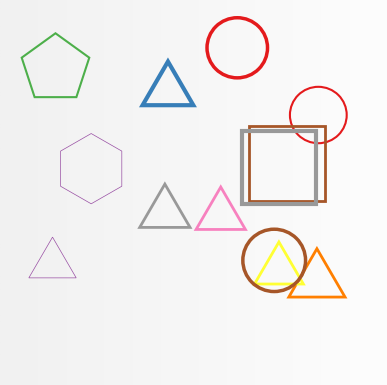[{"shape": "circle", "thickness": 2.5, "radius": 0.39, "center": [0.612, 0.876]}, {"shape": "circle", "thickness": 1.5, "radius": 0.37, "center": [0.821, 0.701]}, {"shape": "triangle", "thickness": 3, "radius": 0.38, "center": [0.433, 0.765]}, {"shape": "pentagon", "thickness": 1.5, "radius": 0.46, "center": [0.143, 0.822]}, {"shape": "triangle", "thickness": 0.5, "radius": 0.35, "center": [0.136, 0.314]}, {"shape": "hexagon", "thickness": 0.5, "radius": 0.46, "center": [0.235, 0.562]}, {"shape": "triangle", "thickness": 2, "radius": 0.42, "center": [0.818, 0.27]}, {"shape": "triangle", "thickness": 2, "radius": 0.36, "center": [0.72, 0.299]}, {"shape": "square", "thickness": 2, "radius": 0.49, "center": [0.742, 0.576]}, {"shape": "circle", "thickness": 2.5, "radius": 0.4, "center": [0.708, 0.324]}, {"shape": "triangle", "thickness": 2, "radius": 0.37, "center": [0.57, 0.441]}, {"shape": "triangle", "thickness": 2, "radius": 0.38, "center": [0.425, 0.447]}, {"shape": "square", "thickness": 3, "radius": 0.48, "center": [0.72, 0.565]}]